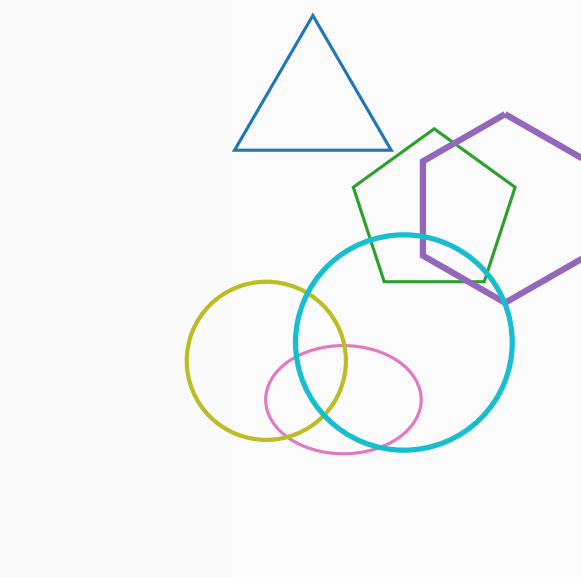[{"shape": "triangle", "thickness": 1.5, "radius": 0.78, "center": [0.538, 0.817]}, {"shape": "pentagon", "thickness": 1.5, "radius": 0.73, "center": [0.747, 0.63]}, {"shape": "hexagon", "thickness": 3, "radius": 0.82, "center": [0.869, 0.638]}, {"shape": "oval", "thickness": 1.5, "radius": 0.67, "center": [0.591, 0.307]}, {"shape": "circle", "thickness": 2, "radius": 0.68, "center": [0.458, 0.374]}, {"shape": "circle", "thickness": 2.5, "radius": 0.93, "center": [0.695, 0.406]}]